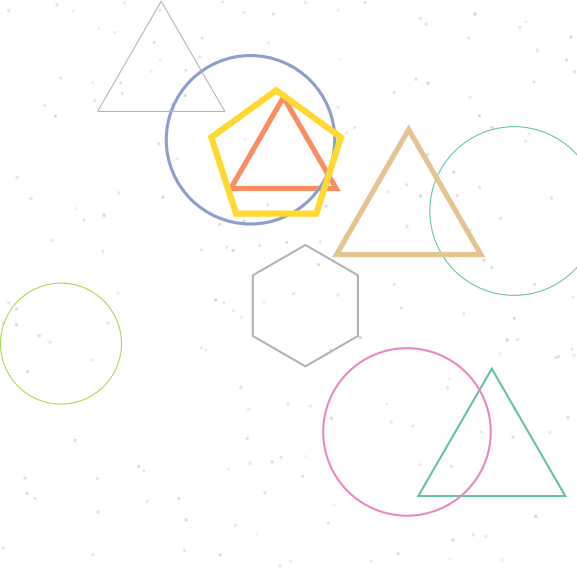[{"shape": "circle", "thickness": 0.5, "radius": 0.73, "center": [0.89, 0.634]}, {"shape": "triangle", "thickness": 1, "radius": 0.74, "center": [0.852, 0.214]}, {"shape": "triangle", "thickness": 2.5, "radius": 0.53, "center": [0.491, 0.725]}, {"shape": "circle", "thickness": 1.5, "radius": 0.73, "center": [0.434, 0.757]}, {"shape": "circle", "thickness": 1, "radius": 0.73, "center": [0.705, 0.251]}, {"shape": "circle", "thickness": 0.5, "radius": 0.52, "center": [0.106, 0.404]}, {"shape": "pentagon", "thickness": 3, "radius": 0.59, "center": [0.478, 0.725]}, {"shape": "triangle", "thickness": 2.5, "radius": 0.72, "center": [0.708, 0.631]}, {"shape": "triangle", "thickness": 0.5, "radius": 0.64, "center": [0.279, 0.87]}, {"shape": "hexagon", "thickness": 1, "radius": 0.53, "center": [0.529, 0.47]}]